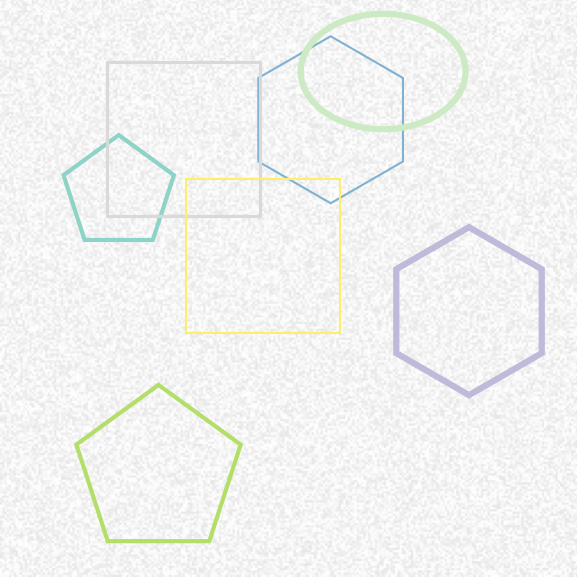[{"shape": "pentagon", "thickness": 2, "radius": 0.5, "center": [0.206, 0.665]}, {"shape": "hexagon", "thickness": 3, "radius": 0.73, "center": [0.812, 0.46]}, {"shape": "hexagon", "thickness": 1, "radius": 0.72, "center": [0.573, 0.792]}, {"shape": "pentagon", "thickness": 2, "radius": 0.75, "center": [0.274, 0.183]}, {"shape": "square", "thickness": 1.5, "radius": 0.66, "center": [0.317, 0.758]}, {"shape": "oval", "thickness": 3, "radius": 0.71, "center": [0.663, 0.875]}, {"shape": "square", "thickness": 1, "radius": 0.67, "center": [0.455, 0.556]}]